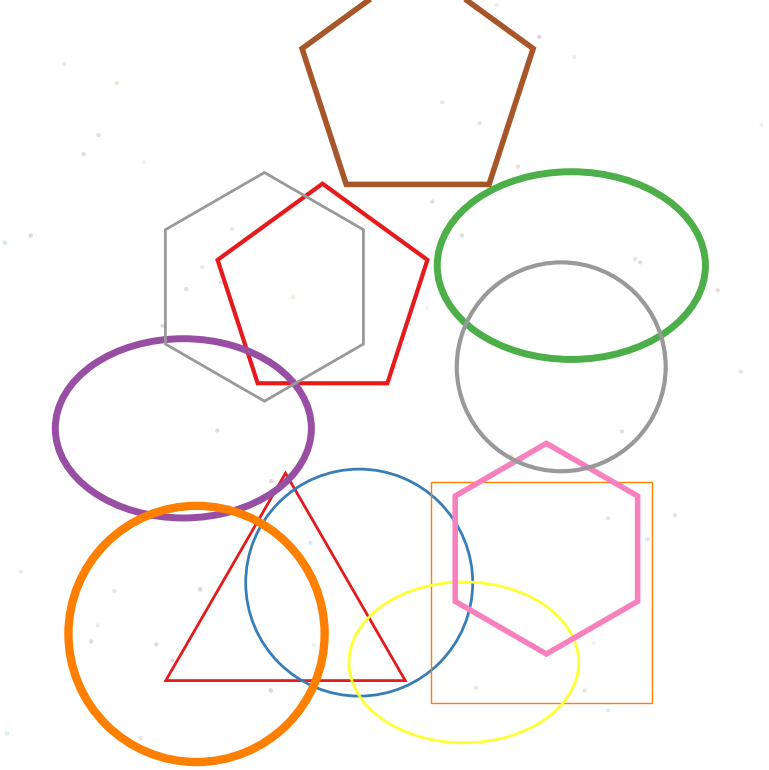[{"shape": "pentagon", "thickness": 1.5, "radius": 0.72, "center": [0.419, 0.618]}, {"shape": "triangle", "thickness": 1, "radius": 0.9, "center": [0.371, 0.206]}, {"shape": "circle", "thickness": 1, "radius": 0.74, "center": [0.466, 0.243]}, {"shape": "oval", "thickness": 2.5, "radius": 0.87, "center": [0.742, 0.655]}, {"shape": "oval", "thickness": 2.5, "radius": 0.83, "center": [0.238, 0.444]}, {"shape": "square", "thickness": 0.5, "radius": 0.72, "center": [0.703, 0.23]}, {"shape": "circle", "thickness": 3, "radius": 0.83, "center": [0.255, 0.177]}, {"shape": "oval", "thickness": 1, "radius": 0.75, "center": [0.602, 0.14]}, {"shape": "pentagon", "thickness": 2, "radius": 0.79, "center": [0.542, 0.888]}, {"shape": "hexagon", "thickness": 2, "radius": 0.68, "center": [0.71, 0.287]}, {"shape": "hexagon", "thickness": 1, "radius": 0.74, "center": [0.343, 0.627]}, {"shape": "circle", "thickness": 1.5, "radius": 0.68, "center": [0.729, 0.524]}]